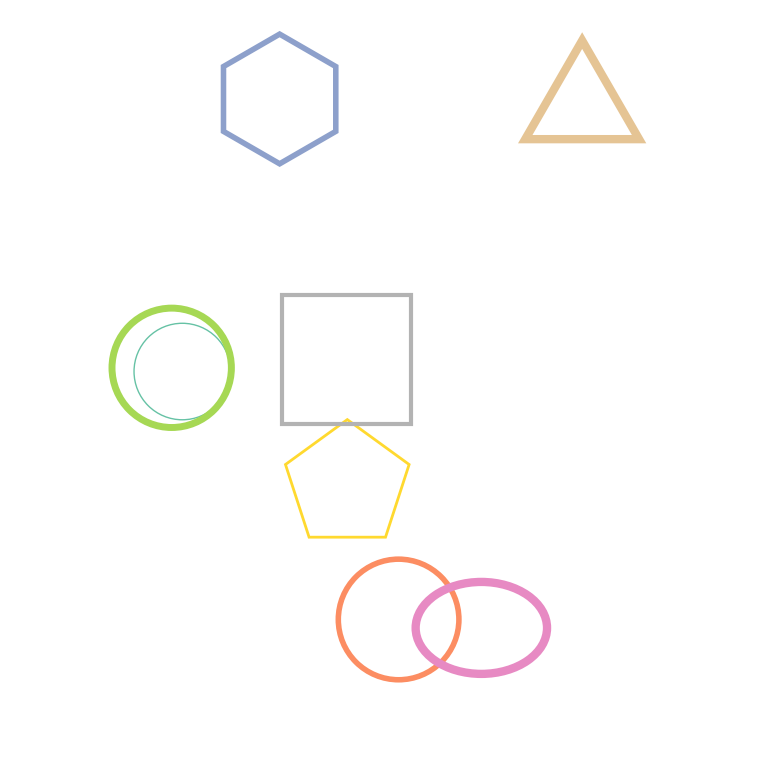[{"shape": "circle", "thickness": 0.5, "radius": 0.31, "center": [0.237, 0.517]}, {"shape": "circle", "thickness": 2, "radius": 0.39, "center": [0.518, 0.196]}, {"shape": "hexagon", "thickness": 2, "radius": 0.42, "center": [0.363, 0.871]}, {"shape": "oval", "thickness": 3, "radius": 0.43, "center": [0.625, 0.185]}, {"shape": "circle", "thickness": 2.5, "radius": 0.39, "center": [0.223, 0.522]}, {"shape": "pentagon", "thickness": 1, "radius": 0.42, "center": [0.451, 0.371]}, {"shape": "triangle", "thickness": 3, "radius": 0.43, "center": [0.756, 0.862]}, {"shape": "square", "thickness": 1.5, "radius": 0.42, "center": [0.45, 0.533]}]